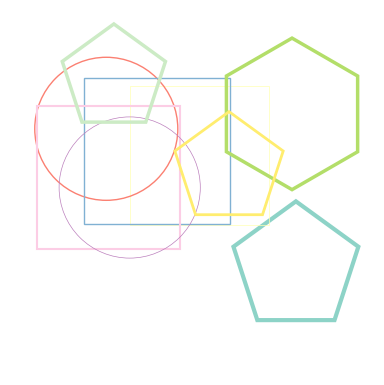[{"shape": "pentagon", "thickness": 3, "radius": 0.85, "center": [0.769, 0.306]}, {"shape": "square", "thickness": 0.5, "radius": 0.91, "center": [0.519, 0.596]}, {"shape": "circle", "thickness": 1, "radius": 0.93, "center": [0.276, 0.665]}, {"shape": "square", "thickness": 1, "radius": 0.95, "center": [0.407, 0.608]}, {"shape": "hexagon", "thickness": 2.5, "radius": 0.98, "center": [0.759, 0.704]}, {"shape": "square", "thickness": 1.5, "radius": 0.93, "center": [0.282, 0.539]}, {"shape": "circle", "thickness": 0.5, "radius": 0.92, "center": [0.337, 0.513]}, {"shape": "pentagon", "thickness": 2.5, "radius": 0.7, "center": [0.296, 0.797]}, {"shape": "pentagon", "thickness": 2, "radius": 0.74, "center": [0.595, 0.562]}]